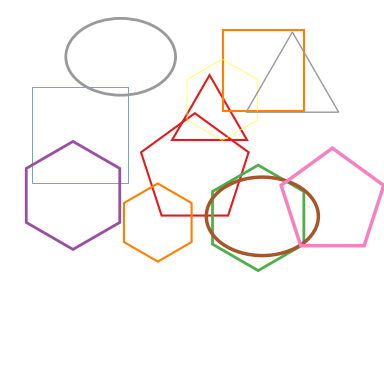[{"shape": "triangle", "thickness": 1.5, "radius": 0.56, "center": [0.544, 0.693]}, {"shape": "pentagon", "thickness": 1.5, "radius": 0.73, "center": [0.506, 0.559]}, {"shape": "square", "thickness": 0.5, "radius": 0.62, "center": [0.207, 0.649]}, {"shape": "hexagon", "thickness": 2, "radius": 0.68, "center": [0.671, 0.434]}, {"shape": "hexagon", "thickness": 2, "radius": 0.7, "center": [0.19, 0.492]}, {"shape": "hexagon", "thickness": 1.5, "radius": 0.51, "center": [0.41, 0.422]}, {"shape": "square", "thickness": 1.5, "radius": 0.53, "center": [0.685, 0.817]}, {"shape": "hexagon", "thickness": 0.5, "radius": 0.53, "center": [0.577, 0.741]}, {"shape": "oval", "thickness": 2.5, "radius": 0.73, "center": [0.681, 0.438]}, {"shape": "pentagon", "thickness": 2.5, "radius": 0.7, "center": [0.863, 0.475]}, {"shape": "triangle", "thickness": 1, "radius": 0.69, "center": [0.759, 0.778]}, {"shape": "oval", "thickness": 2, "radius": 0.71, "center": [0.313, 0.853]}]